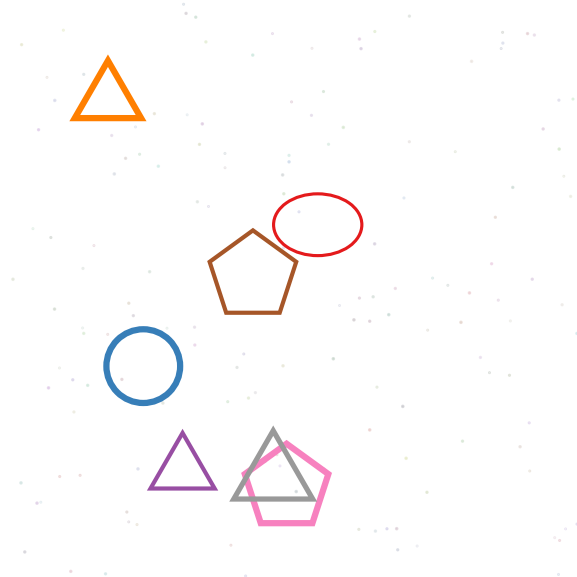[{"shape": "oval", "thickness": 1.5, "radius": 0.38, "center": [0.55, 0.61]}, {"shape": "circle", "thickness": 3, "radius": 0.32, "center": [0.248, 0.365]}, {"shape": "triangle", "thickness": 2, "radius": 0.32, "center": [0.316, 0.185]}, {"shape": "triangle", "thickness": 3, "radius": 0.33, "center": [0.187, 0.828]}, {"shape": "pentagon", "thickness": 2, "radius": 0.39, "center": [0.438, 0.521]}, {"shape": "pentagon", "thickness": 3, "radius": 0.38, "center": [0.496, 0.155]}, {"shape": "triangle", "thickness": 2.5, "radius": 0.39, "center": [0.473, 0.174]}]